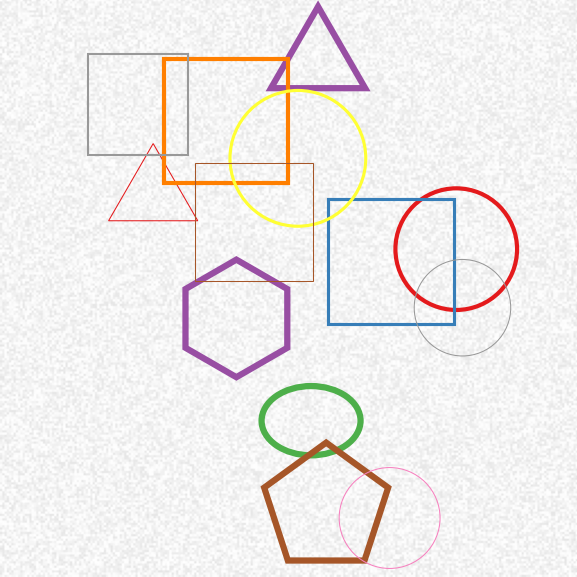[{"shape": "circle", "thickness": 2, "radius": 0.53, "center": [0.79, 0.568]}, {"shape": "triangle", "thickness": 0.5, "radius": 0.45, "center": [0.265, 0.661]}, {"shape": "square", "thickness": 1.5, "radius": 0.54, "center": [0.677, 0.547]}, {"shape": "oval", "thickness": 3, "radius": 0.43, "center": [0.539, 0.271]}, {"shape": "hexagon", "thickness": 3, "radius": 0.51, "center": [0.409, 0.448]}, {"shape": "triangle", "thickness": 3, "radius": 0.47, "center": [0.551, 0.894]}, {"shape": "square", "thickness": 2, "radius": 0.54, "center": [0.391, 0.789]}, {"shape": "circle", "thickness": 1.5, "radius": 0.59, "center": [0.516, 0.725]}, {"shape": "pentagon", "thickness": 3, "radius": 0.56, "center": [0.565, 0.12]}, {"shape": "square", "thickness": 0.5, "radius": 0.51, "center": [0.44, 0.614]}, {"shape": "circle", "thickness": 0.5, "radius": 0.44, "center": [0.675, 0.102]}, {"shape": "square", "thickness": 1, "radius": 0.43, "center": [0.239, 0.818]}, {"shape": "circle", "thickness": 0.5, "radius": 0.42, "center": [0.801, 0.466]}]